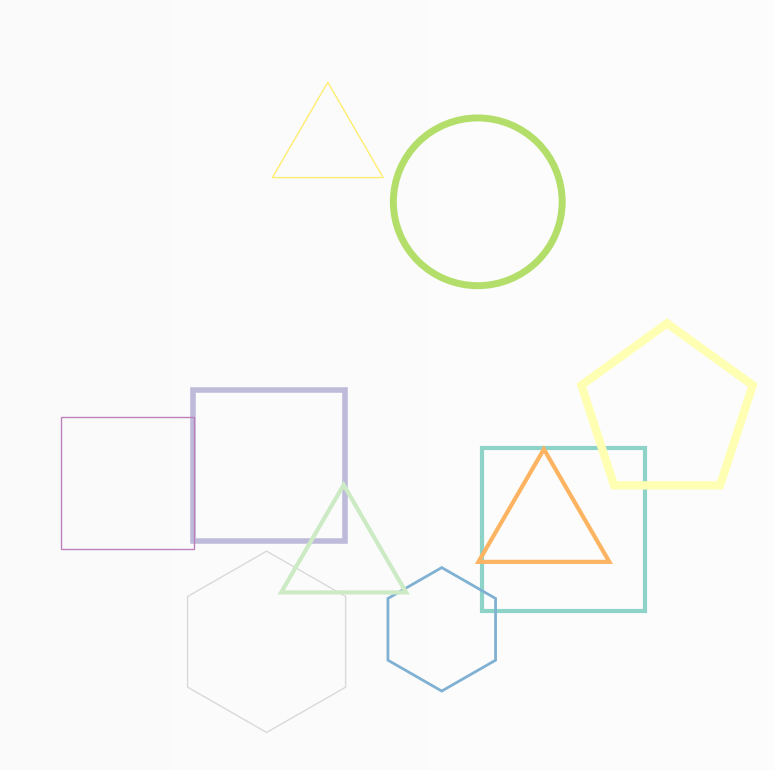[{"shape": "square", "thickness": 1.5, "radius": 0.53, "center": [0.727, 0.312]}, {"shape": "pentagon", "thickness": 3, "radius": 0.58, "center": [0.861, 0.464]}, {"shape": "square", "thickness": 2, "radius": 0.49, "center": [0.347, 0.396]}, {"shape": "hexagon", "thickness": 1, "radius": 0.4, "center": [0.57, 0.183]}, {"shape": "triangle", "thickness": 1.5, "radius": 0.49, "center": [0.702, 0.319]}, {"shape": "circle", "thickness": 2.5, "radius": 0.54, "center": [0.616, 0.738]}, {"shape": "hexagon", "thickness": 0.5, "radius": 0.59, "center": [0.344, 0.166]}, {"shape": "square", "thickness": 0.5, "radius": 0.43, "center": [0.165, 0.373]}, {"shape": "triangle", "thickness": 1.5, "radius": 0.47, "center": [0.443, 0.277]}, {"shape": "triangle", "thickness": 0.5, "radius": 0.41, "center": [0.423, 0.811]}]